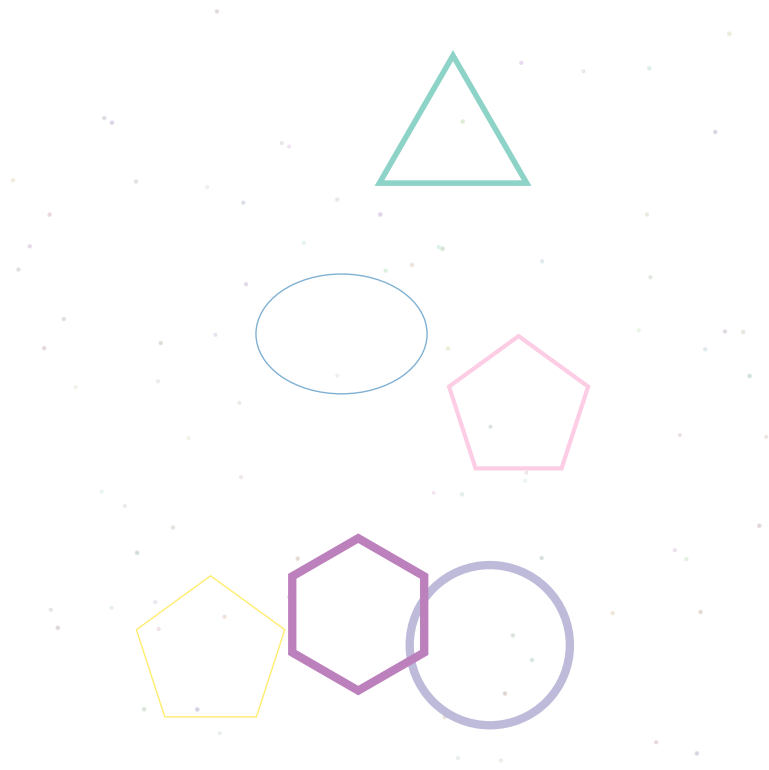[{"shape": "triangle", "thickness": 2, "radius": 0.55, "center": [0.588, 0.817]}, {"shape": "circle", "thickness": 3, "radius": 0.52, "center": [0.636, 0.162]}, {"shape": "oval", "thickness": 0.5, "radius": 0.56, "center": [0.444, 0.566]}, {"shape": "pentagon", "thickness": 1.5, "radius": 0.47, "center": [0.673, 0.469]}, {"shape": "hexagon", "thickness": 3, "radius": 0.49, "center": [0.465, 0.202]}, {"shape": "pentagon", "thickness": 0.5, "radius": 0.51, "center": [0.274, 0.151]}]